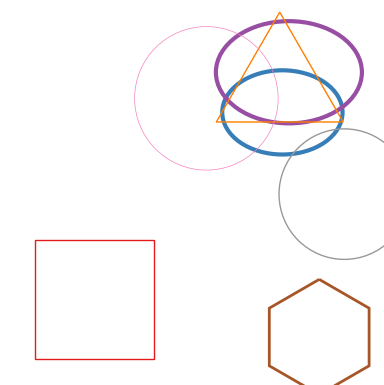[{"shape": "square", "thickness": 1, "radius": 0.77, "center": [0.245, 0.221]}, {"shape": "oval", "thickness": 3, "radius": 0.78, "center": [0.733, 0.708]}, {"shape": "oval", "thickness": 3, "radius": 0.95, "center": [0.75, 0.812]}, {"shape": "triangle", "thickness": 1, "radius": 0.95, "center": [0.727, 0.778]}, {"shape": "hexagon", "thickness": 2, "radius": 0.75, "center": [0.829, 0.125]}, {"shape": "circle", "thickness": 0.5, "radius": 0.93, "center": [0.536, 0.745]}, {"shape": "circle", "thickness": 1, "radius": 0.85, "center": [0.894, 0.496]}]